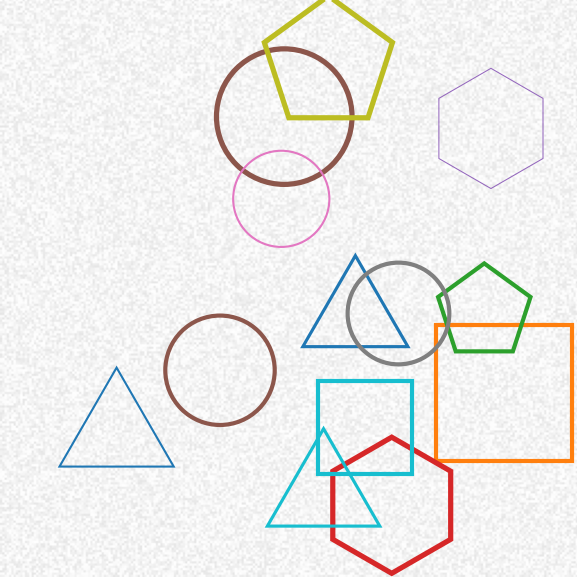[{"shape": "triangle", "thickness": 1, "radius": 0.57, "center": [0.202, 0.248]}, {"shape": "triangle", "thickness": 1.5, "radius": 0.53, "center": [0.615, 0.451]}, {"shape": "square", "thickness": 2, "radius": 0.59, "center": [0.873, 0.318]}, {"shape": "pentagon", "thickness": 2, "radius": 0.42, "center": [0.839, 0.459]}, {"shape": "hexagon", "thickness": 2.5, "radius": 0.59, "center": [0.678, 0.124]}, {"shape": "hexagon", "thickness": 0.5, "radius": 0.52, "center": [0.85, 0.777]}, {"shape": "circle", "thickness": 2, "radius": 0.47, "center": [0.381, 0.358]}, {"shape": "circle", "thickness": 2.5, "radius": 0.59, "center": [0.492, 0.797]}, {"shape": "circle", "thickness": 1, "radius": 0.42, "center": [0.487, 0.655]}, {"shape": "circle", "thickness": 2, "radius": 0.44, "center": [0.69, 0.456]}, {"shape": "pentagon", "thickness": 2.5, "radius": 0.58, "center": [0.569, 0.89]}, {"shape": "triangle", "thickness": 1.5, "radius": 0.56, "center": [0.56, 0.144]}, {"shape": "square", "thickness": 2, "radius": 0.4, "center": [0.632, 0.259]}]